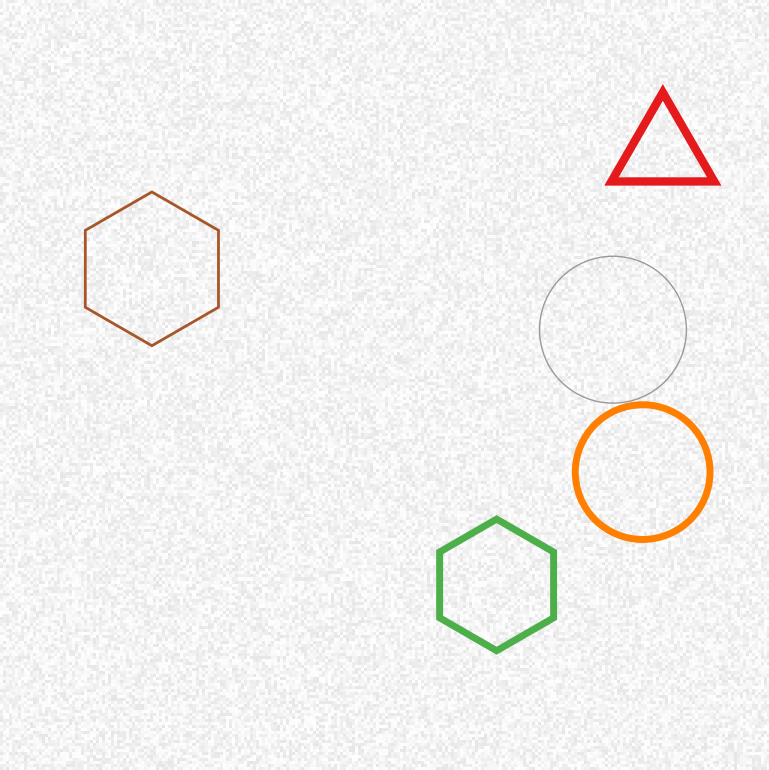[{"shape": "triangle", "thickness": 3, "radius": 0.39, "center": [0.861, 0.803]}, {"shape": "hexagon", "thickness": 2.5, "radius": 0.43, "center": [0.645, 0.24]}, {"shape": "circle", "thickness": 2.5, "radius": 0.44, "center": [0.835, 0.387]}, {"shape": "hexagon", "thickness": 1, "radius": 0.5, "center": [0.197, 0.651]}, {"shape": "circle", "thickness": 0.5, "radius": 0.48, "center": [0.796, 0.572]}]